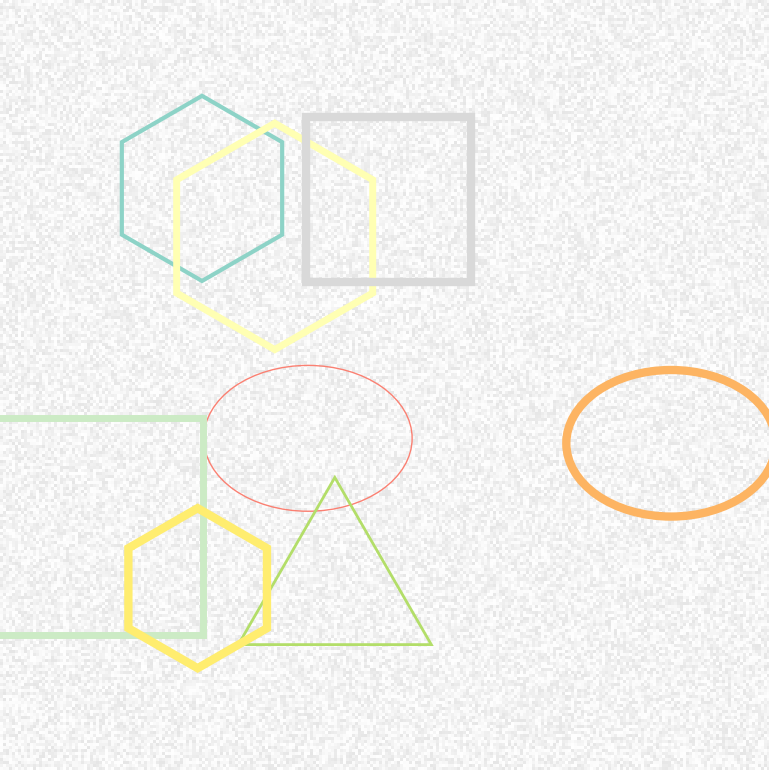[{"shape": "hexagon", "thickness": 1.5, "radius": 0.6, "center": [0.262, 0.755]}, {"shape": "hexagon", "thickness": 2.5, "radius": 0.74, "center": [0.357, 0.693]}, {"shape": "oval", "thickness": 0.5, "radius": 0.68, "center": [0.4, 0.431]}, {"shape": "oval", "thickness": 3, "radius": 0.68, "center": [0.871, 0.424]}, {"shape": "triangle", "thickness": 1, "radius": 0.72, "center": [0.435, 0.235]}, {"shape": "square", "thickness": 3, "radius": 0.54, "center": [0.504, 0.741]}, {"shape": "square", "thickness": 2.5, "radius": 0.71, "center": [0.123, 0.316]}, {"shape": "hexagon", "thickness": 3, "radius": 0.52, "center": [0.257, 0.236]}]